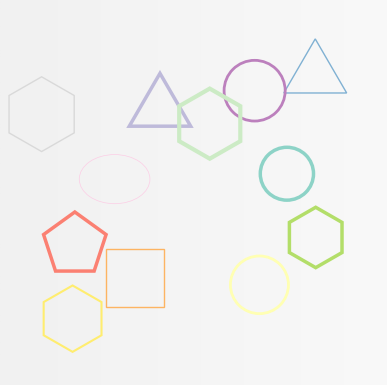[{"shape": "circle", "thickness": 2.5, "radius": 0.34, "center": [0.74, 0.549]}, {"shape": "circle", "thickness": 2, "radius": 0.37, "center": [0.669, 0.26]}, {"shape": "triangle", "thickness": 2.5, "radius": 0.46, "center": [0.413, 0.718]}, {"shape": "pentagon", "thickness": 2.5, "radius": 0.42, "center": [0.193, 0.365]}, {"shape": "triangle", "thickness": 1, "radius": 0.47, "center": [0.814, 0.805]}, {"shape": "square", "thickness": 1, "radius": 0.38, "center": [0.348, 0.278]}, {"shape": "hexagon", "thickness": 2.5, "radius": 0.39, "center": [0.815, 0.383]}, {"shape": "oval", "thickness": 0.5, "radius": 0.46, "center": [0.296, 0.535]}, {"shape": "hexagon", "thickness": 1, "radius": 0.49, "center": [0.107, 0.703]}, {"shape": "circle", "thickness": 2, "radius": 0.39, "center": [0.657, 0.764]}, {"shape": "hexagon", "thickness": 3, "radius": 0.46, "center": [0.541, 0.679]}, {"shape": "hexagon", "thickness": 1.5, "radius": 0.43, "center": [0.187, 0.172]}]